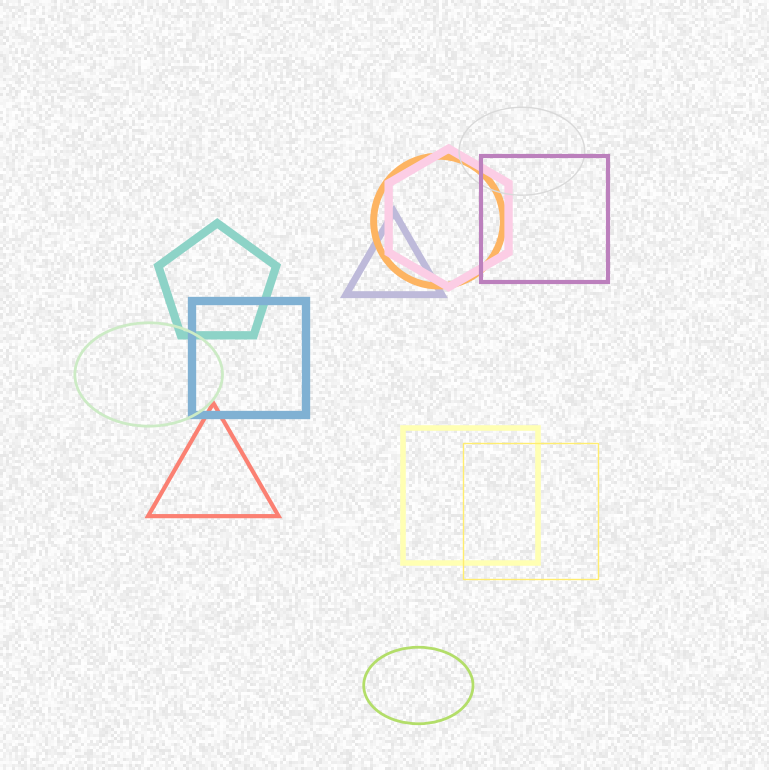[{"shape": "pentagon", "thickness": 3, "radius": 0.4, "center": [0.282, 0.63]}, {"shape": "square", "thickness": 2, "radius": 0.44, "center": [0.611, 0.357]}, {"shape": "triangle", "thickness": 2.5, "radius": 0.36, "center": [0.512, 0.653]}, {"shape": "triangle", "thickness": 1.5, "radius": 0.49, "center": [0.277, 0.379]}, {"shape": "square", "thickness": 3, "radius": 0.37, "center": [0.323, 0.535]}, {"shape": "circle", "thickness": 2.5, "radius": 0.42, "center": [0.569, 0.713]}, {"shape": "oval", "thickness": 1, "radius": 0.35, "center": [0.543, 0.11]}, {"shape": "hexagon", "thickness": 3, "radius": 0.45, "center": [0.583, 0.717]}, {"shape": "oval", "thickness": 0.5, "radius": 0.41, "center": [0.678, 0.804]}, {"shape": "square", "thickness": 1.5, "radius": 0.41, "center": [0.707, 0.716]}, {"shape": "oval", "thickness": 1, "radius": 0.48, "center": [0.193, 0.514]}, {"shape": "square", "thickness": 0.5, "radius": 0.44, "center": [0.689, 0.336]}]